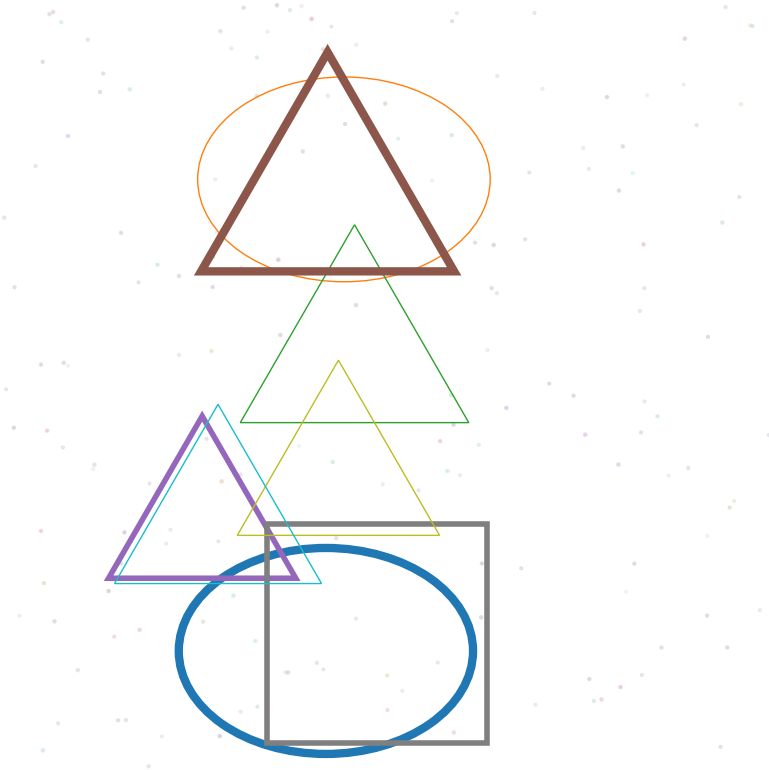[{"shape": "oval", "thickness": 3, "radius": 0.96, "center": [0.423, 0.155]}, {"shape": "oval", "thickness": 0.5, "radius": 0.95, "center": [0.447, 0.767]}, {"shape": "triangle", "thickness": 0.5, "radius": 0.86, "center": [0.46, 0.537]}, {"shape": "triangle", "thickness": 2, "radius": 0.7, "center": [0.263, 0.319]}, {"shape": "triangle", "thickness": 3, "radius": 0.95, "center": [0.425, 0.742]}, {"shape": "square", "thickness": 2, "radius": 0.71, "center": [0.49, 0.177]}, {"shape": "triangle", "thickness": 0.5, "radius": 0.76, "center": [0.44, 0.381]}, {"shape": "triangle", "thickness": 0.5, "radius": 0.78, "center": [0.283, 0.32]}]